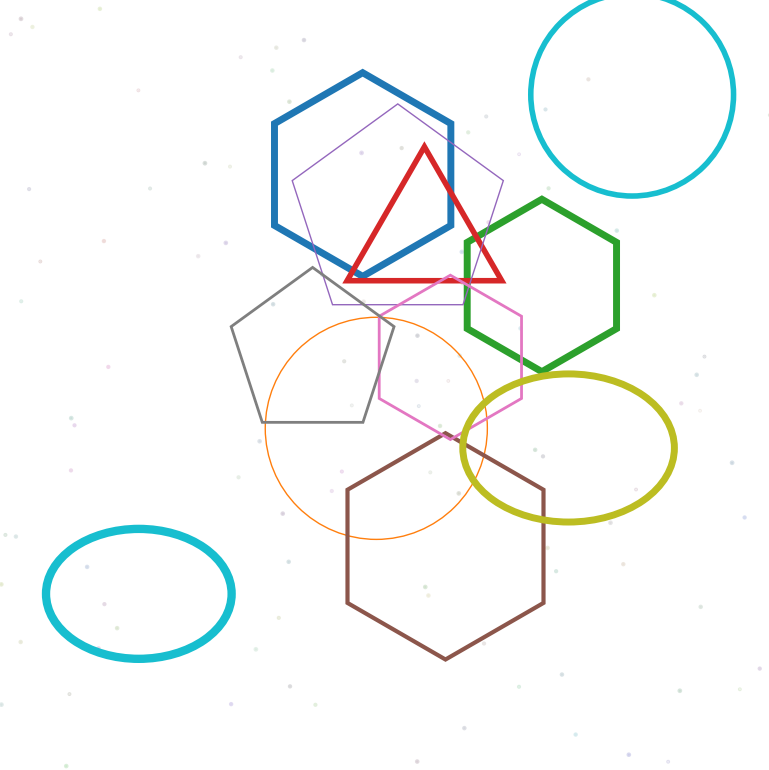[{"shape": "hexagon", "thickness": 2.5, "radius": 0.66, "center": [0.471, 0.773]}, {"shape": "circle", "thickness": 0.5, "radius": 0.72, "center": [0.489, 0.444]}, {"shape": "hexagon", "thickness": 2.5, "radius": 0.56, "center": [0.704, 0.629]}, {"shape": "triangle", "thickness": 2, "radius": 0.58, "center": [0.551, 0.693]}, {"shape": "pentagon", "thickness": 0.5, "radius": 0.72, "center": [0.517, 0.721]}, {"shape": "hexagon", "thickness": 1.5, "radius": 0.73, "center": [0.579, 0.29]}, {"shape": "hexagon", "thickness": 1, "radius": 0.53, "center": [0.585, 0.536]}, {"shape": "pentagon", "thickness": 1, "radius": 0.56, "center": [0.406, 0.541]}, {"shape": "oval", "thickness": 2.5, "radius": 0.69, "center": [0.738, 0.418]}, {"shape": "circle", "thickness": 2, "radius": 0.66, "center": [0.821, 0.877]}, {"shape": "oval", "thickness": 3, "radius": 0.6, "center": [0.18, 0.229]}]